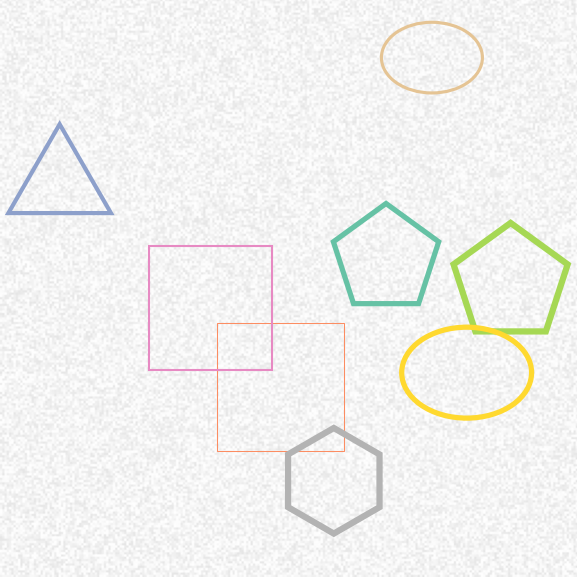[{"shape": "pentagon", "thickness": 2.5, "radius": 0.48, "center": [0.668, 0.551]}, {"shape": "square", "thickness": 0.5, "radius": 0.55, "center": [0.485, 0.329]}, {"shape": "triangle", "thickness": 2, "radius": 0.51, "center": [0.103, 0.681]}, {"shape": "square", "thickness": 1, "radius": 0.53, "center": [0.364, 0.466]}, {"shape": "pentagon", "thickness": 3, "radius": 0.52, "center": [0.884, 0.509]}, {"shape": "oval", "thickness": 2.5, "radius": 0.56, "center": [0.808, 0.354]}, {"shape": "oval", "thickness": 1.5, "radius": 0.44, "center": [0.748, 0.899]}, {"shape": "hexagon", "thickness": 3, "radius": 0.46, "center": [0.578, 0.167]}]